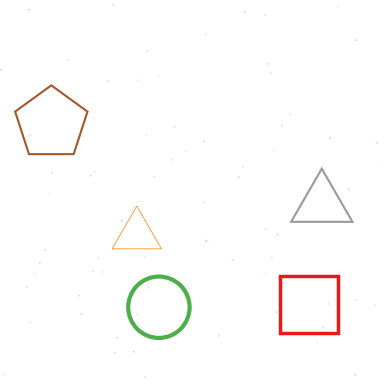[{"shape": "square", "thickness": 2.5, "radius": 0.37, "center": [0.803, 0.209]}, {"shape": "circle", "thickness": 3, "radius": 0.4, "center": [0.413, 0.202]}, {"shape": "triangle", "thickness": 0.5, "radius": 0.37, "center": [0.355, 0.391]}, {"shape": "pentagon", "thickness": 1.5, "radius": 0.49, "center": [0.133, 0.68]}, {"shape": "triangle", "thickness": 1.5, "radius": 0.46, "center": [0.836, 0.47]}]